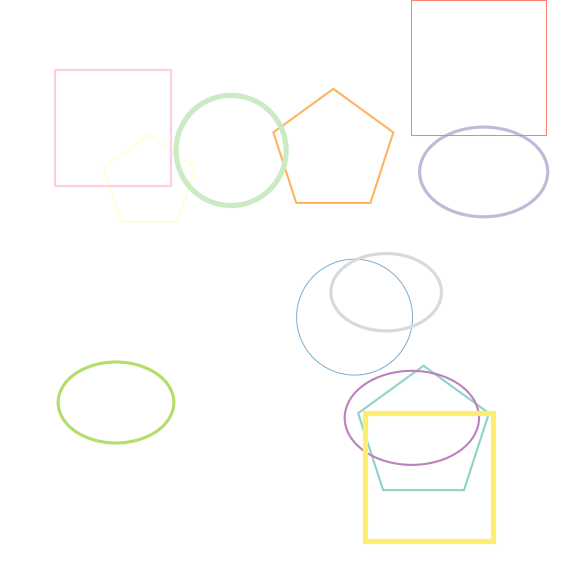[{"shape": "pentagon", "thickness": 1, "radius": 0.6, "center": [0.733, 0.247]}, {"shape": "pentagon", "thickness": 0.5, "radius": 0.42, "center": [0.259, 0.682]}, {"shape": "oval", "thickness": 1.5, "radius": 0.55, "center": [0.838, 0.701]}, {"shape": "square", "thickness": 0.5, "radius": 0.59, "center": [0.828, 0.883]}, {"shape": "circle", "thickness": 0.5, "radius": 0.5, "center": [0.614, 0.45]}, {"shape": "pentagon", "thickness": 1, "radius": 0.55, "center": [0.577, 0.736]}, {"shape": "oval", "thickness": 1.5, "radius": 0.5, "center": [0.201, 0.302]}, {"shape": "square", "thickness": 1, "radius": 0.5, "center": [0.196, 0.777]}, {"shape": "oval", "thickness": 1.5, "radius": 0.48, "center": [0.669, 0.493]}, {"shape": "oval", "thickness": 1, "radius": 0.58, "center": [0.713, 0.276]}, {"shape": "circle", "thickness": 2.5, "radius": 0.48, "center": [0.4, 0.739]}, {"shape": "square", "thickness": 2.5, "radius": 0.55, "center": [0.743, 0.173]}]